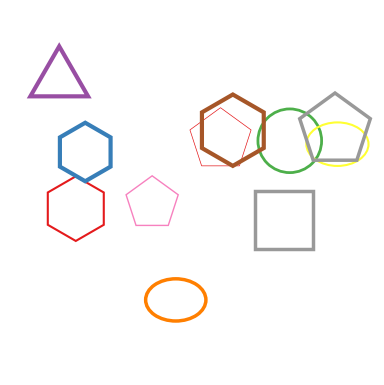[{"shape": "pentagon", "thickness": 0.5, "radius": 0.42, "center": [0.573, 0.637]}, {"shape": "hexagon", "thickness": 1.5, "radius": 0.42, "center": [0.197, 0.458]}, {"shape": "hexagon", "thickness": 3, "radius": 0.38, "center": [0.221, 0.605]}, {"shape": "circle", "thickness": 2, "radius": 0.41, "center": [0.753, 0.634]}, {"shape": "triangle", "thickness": 3, "radius": 0.43, "center": [0.154, 0.793]}, {"shape": "oval", "thickness": 2.5, "radius": 0.39, "center": [0.457, 0.221]}, {"shape": "oval", "thickness": 1.5, "radius": 0.4, "center": [0.876, 0.626]}, {"shape": "hexagon", "thickness": 3, "radius": 0.46, "center": [0.605, 0.662]}, {"shape": "pentagon", "thickness": 1, "radius": 0.36, "center": [0.395, 0.472]}, {"shape": "pentagon", "thickness": 2.5, "radius": 0.48, "center": [0.87, 0.662]}, {"shape": "square", "thickness": 2.5, "radius": 0.38, "center": [0.738, 0.428]}]